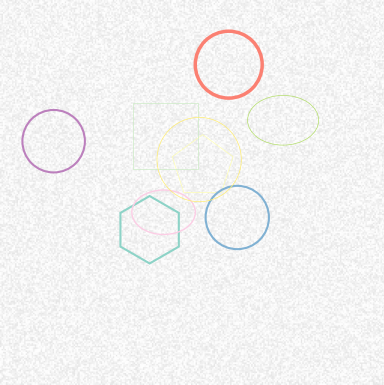[{"shape": "hexagon", "thickness": 1.5, "radius": 0.44, "center": [0.389, 0.403]}, {"shape": "pentagon", "thickness": 0.5, "radius": 0.42, "center": [0.526, 0.567]}, {"shape": "circle", "thickness": 2.5, "radius": 0.43, "center": [0.594, 0.832]}, {"shape": "circle", "thickness": 1.5, "radius": 0.41, "center": [0.616, 0.435]}, {"shape": "oval", "thickness": 0.5, "radius": 0.46, "center": [0.735, 0.688]}, {"shape": "oval", "thickness": 1, "radius": 0.41, "center": [0.425, 0.449]}, {"shape": "circle", "thickness": 1.5, "radius": 0.41, "center": [0.139, 0.633]}, {"shape": "square", "thickness": 0.5, "radius": 0.42, "center": [0.43, 0.646]}, {"shape": "circle", "thickness": 0.5, "radius": 0.55, "center": [0.517, 0.586]}]